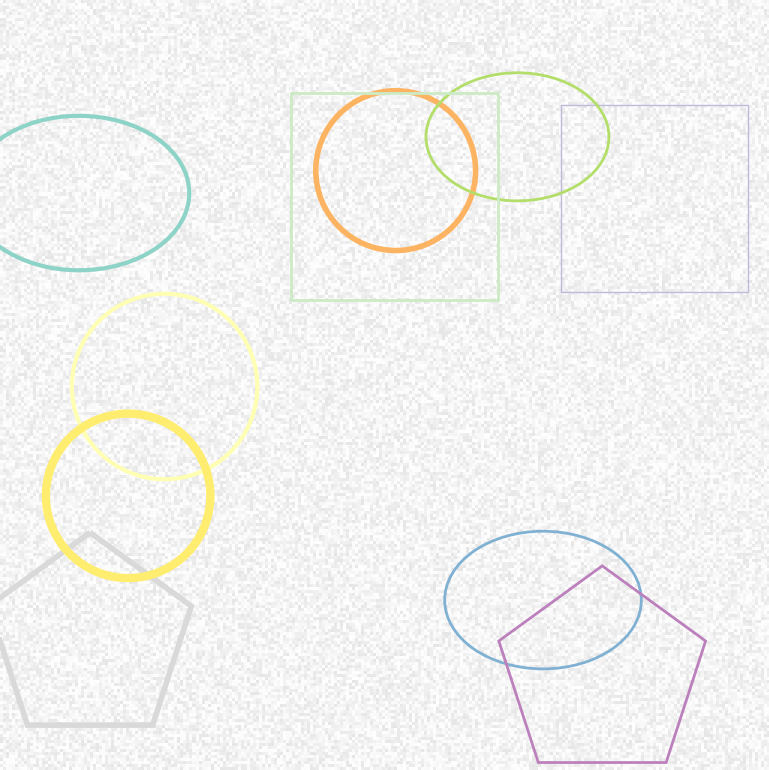[{"shape": "oval", "thickness": 1.5, "radius": 0.72, "center": [0.103, 0.749]}, {"shape": "circle", "thickness": 1.5, "radius": 0.6, "center": [0.214, 0.498]}, {"shape": "square", "thickness": 0.5, "radius": 0.61, "center": [0.85, 0.742]}, {"shape": "oval", "thickness": 1, "radius": 0.64, "center": [0.705, 0.221]}, {"shape": "circle", "thickness": 2, "radius": 0.52, "center": [0.514, 0.778]}, {"shape": "oval", "thickness": 1, "radius": 0.59, "center": [0.672, 0.822]}, {"shape": "pentagon", "thickness": 2, "radius": 0.69, "center": [0.117, 0.17]}, {"shape": "pentagon", "thickness": 1, "radius": 0.71, "center": [0.782, 0.124]}, {"shape": "square", "thickness": 1, "radius": 0.67, "center": [0.512, 0.745]}, {"shape": "circle", "thickness": 3, "radius": 0.53, "center": [0.166, 0.356]}]